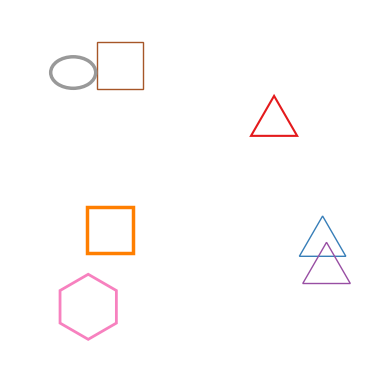[{"shape": "triangle", "thickness": 1.5, "radius": 0.35, "center": [0.712, 0.682]}, {"shape": "triangle", "thickness": 1, "radius": 0.35, "center": [0.838, 0.369]}, {"shape": "triangle", "thickness": 1, "radius": 0.36, "center": [0.848, 0.299]}, {"shape": "square", "thickness": 2.5, "radius": 0.3, "center": [0.286, 0.402]}, {"shape": "square", "thickness": 1, "radius": 0.3, "center": [0.312, 0.831]}, {"shape": "hexagon", "thickness": 2, "radius": 0.42, "center": [0.229, 0.203]}, {"shape": "oval", "thickness": 2.5, "radius": 0.29, "center": [0.19, 0.812]}]